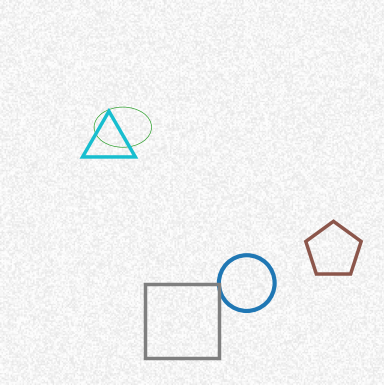[{"shape": "circle", "thickness": 3, "radius": 0.36, "center": [0.641, 0.265]}, {"shape": "oval", "thickness": 0.5, "radius": 0.37, "center": [0.319, 0.67]}, {"shape": "pentagon", "thickness": 2.5, "radius": 0.38, "center": [0.866, 0.349]}, {"shape": "square", "thickness": 2.5, "radius": 0.48, "center": [0.472, 0.167]}, {"shape": "triangle", "thickness": 2.5, "radius": 0.4, "center": [0.283, 0.632]}]